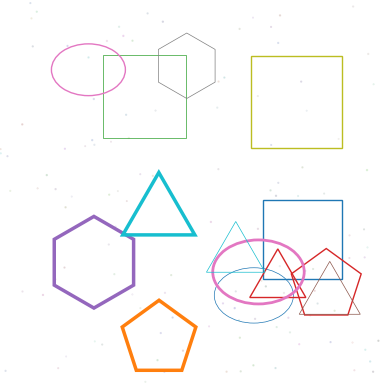[{"shape": "square", "thickness": 1, "radius": 0.51, "center": [0.785, 0.377]}, {"shape": "oval", "thickness": 0.5, "radius": 0.51, "center": [0.659, 0.233]}, {"shape": "pentagon", "thickness": 2.5, "radius": 0.5, "center": [0.413, 0.12]}, {"shape": "square", "thickness": 0.5, "radius": 0.54, "center": [0.376, 0.75]}, {"shape": "pentagon", "thickness": 1, "radius": 0.48, "center": [0.847, 0.259]}, {"shape": "triangle", "thickness": 1, "radius": 0.42, "center": [0.722, 0.269]}, {"shape": "hexagon", "thickness": 2.5, "radius": 0.59, "center": [0.244, 0.319]}, {"shape": "triangle", "thickness": 0.5, "radius": 0.46, "center": [0.857, 0.23]}, {"shape": "oval", "thickness": 2, "radius": 0.59, "center": [0.671, 0.294]}, {"shape": "oval", "thickness": 1, "radius": 0.48, "center": [0.23, 0.819]}, {"shape": "hexagon", "thickness": 0.5, "radius": 0.43, "center": [0.485, 0.829]}, {"shape": "square", "thickness": 1, "radius": 0.59, "center": [0.769, 0.735]}, {"shape": "triangle", "thickness": 2.5, "radius": 0.54, "center": [0.413, 0.444]}, {"shape": "triangle", "thickness": 0.5, "radius": 0.44, "center": [0.612, 0.337]}]